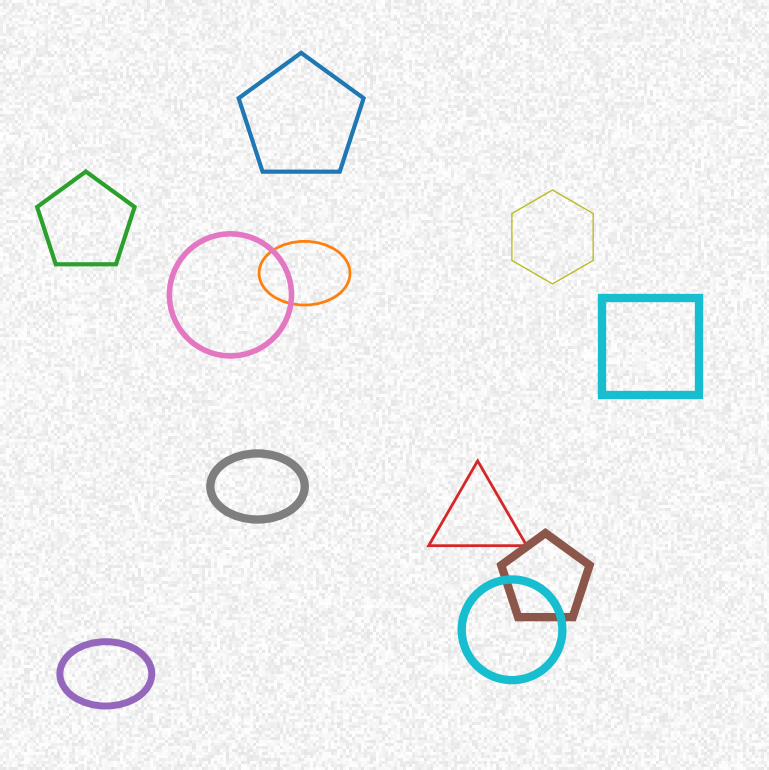[{"shape": "pentagon", "thickness": 1.5, "radius": 0.43, "center": [0.391, 0.846]}, {"shape": "oval", "thickness": 1, "radius": 0.3, "center": [0.396, 0.645]}, {"shape": "pentagon", "thickness": 1.5, "radius": 0.33, "center": [0.112, 0.711]}, {"shape": "triangle", "thickness": 1, "radius": 0.37, "center": [0.62, 0.328]}, {"shape": "oval", "thickness": 2.5, "radius": 0.3, "center": [0.137, 0.125]}, {"shape": "pentagon", "thickness": 3, "radius": 0.3, "center": [0.708, 0.247]}, {"shape": "circle", "thickness": 2, "radius": 0.4, "center": [0.299, 0.617]}, {"shape": "oval", "thickness": 3, "radius": 0.31, "center": [0.334, 0.368]}, {"shape": "hexagon", "thickness": 0.5, "radius": 0.3, "center": [0.718, 0.692]}, {"shape": "square", "thickness": 3, "radius": 0.32, "center": [0.844, 0.55]}, {"shape": "circle", "thickness": 3, "radius": 0.33, "center": [0.665, 0.182]}]